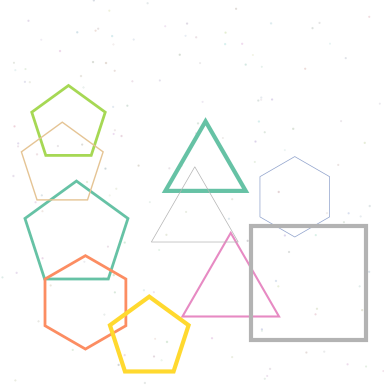[{"shape": "triangle", "thickness": 3, "radius": 0.6, "center": [0.534, 0.564]}, {"shape": "pentagon", "thickness": 2, "radius": 0.7, "center": [0.199, 0.389]}, {"shape": "hexagon", "thickness": 2, "radius": 0.61, "center": [0.222, 0.215]}, {"shape": "hexagon", "thickness": 0.5, "radius": 0.52, "center": [0.766, 0.489]}, {"shape": "triangle", "thickness": 1.5, "radius": 0.72, "center": [0.599, 0.25]}, {"shape": "pentagon", "thickness": 2, "radius": 0.5, "center": [0.178, 0.678]}, {"shape": "pentagon", "thickness": 3, "radius": 0.54, "center": [0.388, 0.122]}, {"shape": "pentagon", "thickness": 1, "radius": 0.56, "center": [0.162, 0.571]}, {"shape": "square", "thickness": 3, "radius": 0.74, "center": [0.801, 0.265]}, {"shape": "triangle", "thickness": 0.5, "radius": 0.65, "center": [0.506, 0.437]}]